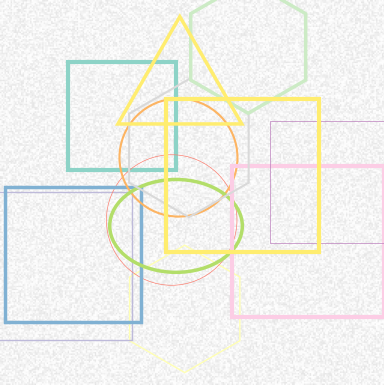[{"shape": "square", "thickness": 3, "radius": 0.7, "center": [0.316, 0.698]}, {"shape": "hexagon", "thickness": 1, "radius": 0.83, "center": [0.48, 0.198]}, {"shape": "square", "thickness": 1, "radius": 0.97, "center": [0.149, 0.309]}, {"shape": "circle", "thickness": 0.5, "radius": 0.85, "center": [0.446, 0.429]}, {"shape": "square", "thickness": 2.5, "radius": 0.88, "center": [0.189, 0.339]}, {"shape": "circle", "thickness": 1.5, "radius": 0.77, "center": [0.464, 0.591]}, {"shape": "oval", "thickness": 2.5, "radius": 0.86, "center": [0.457, 0.413]}, {"shape": "square", "thickness": 3, "radius": 0.98, "center": [0.8, 0.373]}, {"shape": "hexagon", "thickness": 1.5, "radius": 0.9, "center": [0.491, 0.615]}, {"shape": "square", "thickness": 0.5, "radius": 0.79, "center": [0.86, 0.527]}, {"shape": "hexagon", "thickness": 2.5, "radius": 0.86, "center": [0.645, 0.878]}, {"shape": "triangle", "thickness": 2.5, "radius": 0.93, "center": [0.467, 0.771]}, {"shape": "square", "thickness": 3, "radius": 0.99, "center": [0.629, 0.544]}]